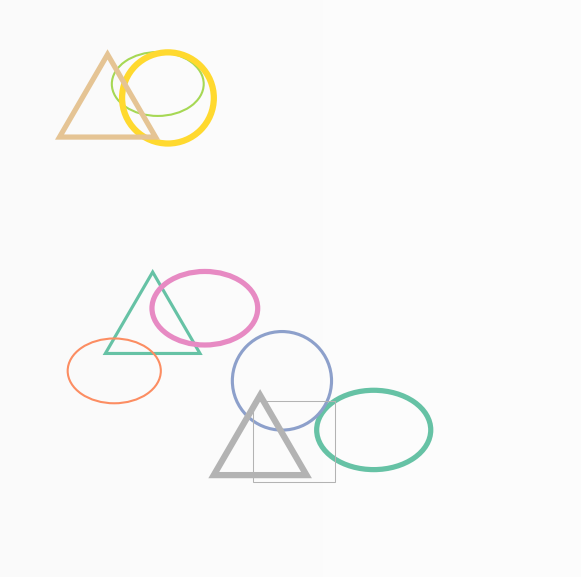[{"shape": "triangle", "thickness": 1.5, "radius": 0.47, "center": [0.263, 0.434]}, {"shape": "oval", "thickness": 2.5, "radius": 0.49, "center": [0.643, 0.255]}, {"shape": "oval", "thickness": 1, "radius": 0.4, "center": [0.197, 0.357]}, {"shape": "circle", "thickness": 1.5, "radius": 0.43, "center": [0.485, 0.34]}, {"shape": "oval", "thickness": 2.5, "radius": 0.45, "center": [0.352, 0.465]}, {"shape": "oval", "thickness": 1, "radius": 0.4, "center": [0.271, 0.854]}, {"shape": "circle", "thickness": 3, "radius": 0.39, "center": [0.289, 0.83]}, {"shape": "triangle", "thickness": 2.5, "radius": 0.48, "center": [0.185, 0.809]}, {"shape": "square", "thickness": 0.5, "radius": 0.35, "center": [0.507, 0.234]}, {"shape": "triangle", "thickness": 3, "radius": 0.46, "center": [0.448, 0.222]}]